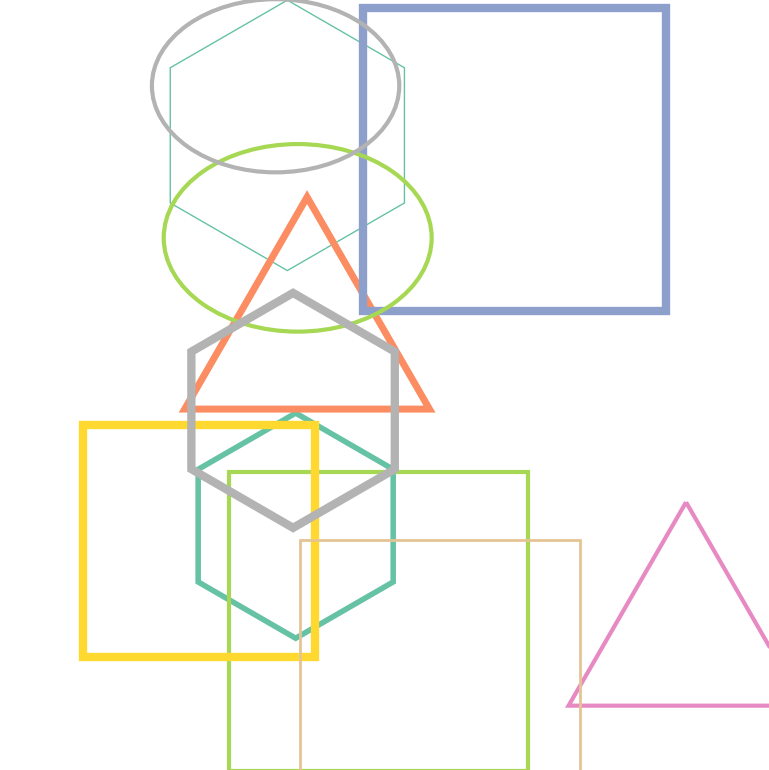[{"shape": "hexagon", "thickness": 0.5, "radius": 0.88, "center": [0.373, 0.824]}, {"shape": "hexagon", "thickness": 2, "radius": 0.73, "center": [0.384, 0.317]}, {"shape": "triangle", "thickness": 2.5, "radius": 0.92, "center": [0.399, 0.561]}, {"shape": "square", "thickness": 3, "radius": 0.99, "center": [0.668, 0.793]}, {"shape": "triangle", "thickness": 1.5, "radius": 0.88, "center": [0.891, 0.172]}, {"shape": "square", "thickness": 1.5, "radius": 0.97, "center": [0.492, 0.193]}, {"shape": "oval", "thickness": 1.5, "radius": 0.87, "center": [0.387, 0.691]}, {"shape": "square", "thickness": 3, "radius": 0.75, "center": [0.258, 0.297]}, {"shape": "square", "thickness": 1, "radius": 0.91, "center": [0.571, 0.117]}, {"shape": "hexagon", "thickness": 3, "radius": 0.76, "center": [0.381, 0.467]}, {"shape": "oval", "thickness": 1.5, "radius": 0.8, "center": [0.358, 0.889]}]